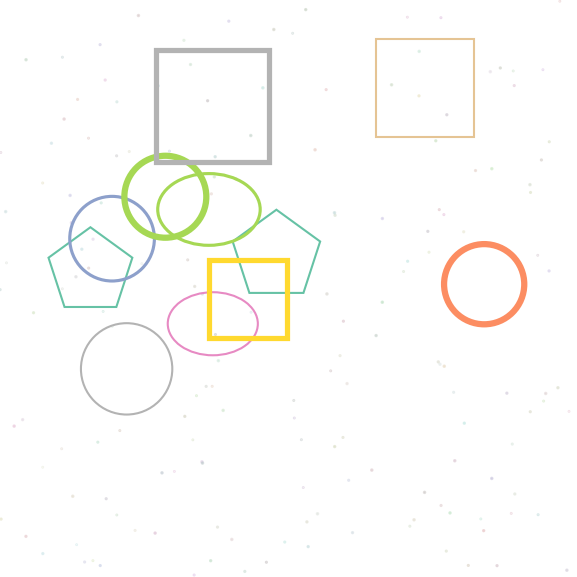[{"shape": "pentagon", "thickness": 1, "radius": 0.4, "center": [0.479, 0.556]}, {"shape": "pentagon", "thickness": 1, "radius": 0.38, "center": [0.157, 0.529]}, {"shape": "circle", "thickness": 3, "radius": 0.35, "center": [0.838, 0.507]}, {"shape": "circle", "thickness": 1.5, "radius": 0.37, "center": [0.194, 0.586]}, {"shape": "oval", "thickness": 1, "radius": 0.39, "center": [0.368, 0.439]}, {"shape": "circle", "thickness": 3, "radius": 0.35, "center": [0.286, 0.658]}, {"shape": "oval", "thickness": 1.5, "radius": 0.44, "center": [0.362, 0.636]}, {"shape": "square", "thickness": 2.5, "radius": 0.34, "center": [0.429, 0.481]}, {"shape": "square", "thickness": 1, "radius": 0.42, "center": [0.736, 0.847]}, {"shape": "circle", "thickness": 1, "radius": 0.4, "center": [0.219, 0.36]}, {"shape": "square", "thickness": 2.5, "radius": 0.49, "center": [0.368, 0.815]}]